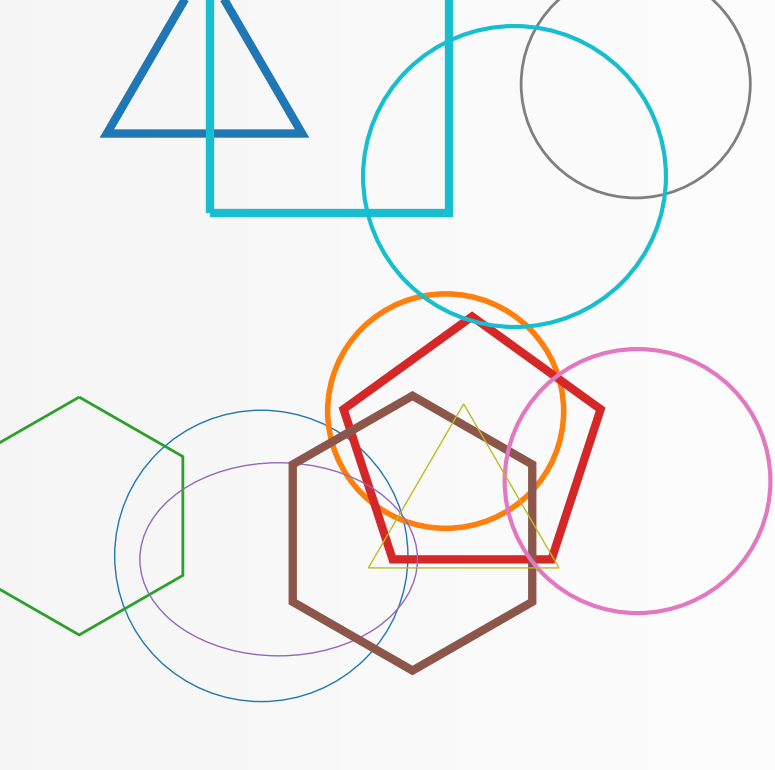[{"shape": "triangle", "thickness": 3, "radius": 0.73, "center": [0.264, 0.899]}, {"shape": "circle", "thickness": 0.5, "radius": 0.95, "center": [0.337, 0.278]}, {"shape": "circle", "thickness": 2, "radius": 0.76, "center": [0.575, 0.466]}, {"shape": "hexagon", "thickness": 1, "radius": 0.77, "center": [0.102, 0.33]}, {"shape": "pentagon", "thickness": 3, "radius": 0.87, "center": [0.609, 0.415]}, {"shape": "oval", "thickness": 0.5, "radius": 0.9, "center": [0.36, 0.274]}, {"shape": "hexagon", "thickness": 3, "radius": 0.89, "center": [0.532, 0.308]}, {"shape": "circle", "thickness": 1.5, "radius": 0.86, "center": [0.823, 0.375]}, {"shape": "circle", "thickness": 1, "radius": 0.74, "center": [0.82, 0.891]}, {"shape": "triangle", "thickness": 0.5, "radius": 0.71, "center": [0.598, 0.333]}, {"shape": "square", "thickness": 3, "radius": 0.77, "center": [0.425, 0.878]}, {"shape": "circle", "thickness": 1.5, "radius": 0.98, "center": [0.664, 0.771]}]